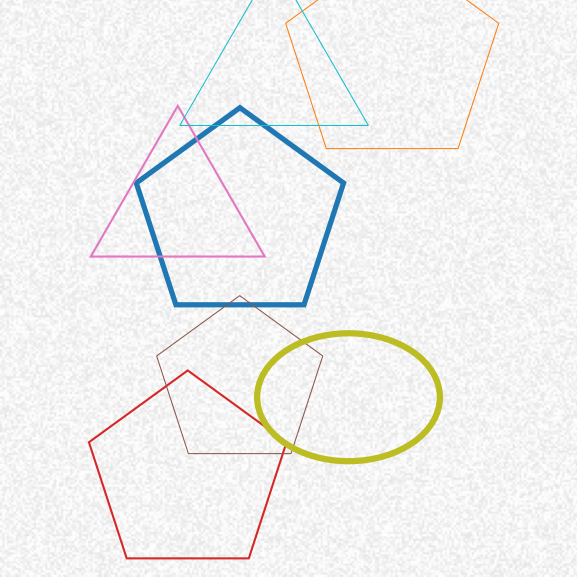[{"shape": "pentagon", "thickness": 2.5, "radius": 0.94, "center": [0.415, 0.624]}, {"shape": "pentagon", "thickness": 0.5, "radius": 0.97, "center": [0.679, 0.899]}, {"shape": "pentagon", "thickness": 1, "radius": 0.9, "center": [0.325, 0.178]}, {"shape": "pentagon", "thickness": 0.5, "radius": 0.76, "center": [0.415, 0.336]}, {"shape": "triangle", "thickness": 1, "radius": 0.87, "center": [0.308, 0.642]}, {"shape": "oval", "thickness": 3, "radius": 0.79, "center": [0.603, 0.311]}, {"shape": "triangle", "thickness": 0.5, "radius": 0.94, "center": [0.475, 0.876]}]